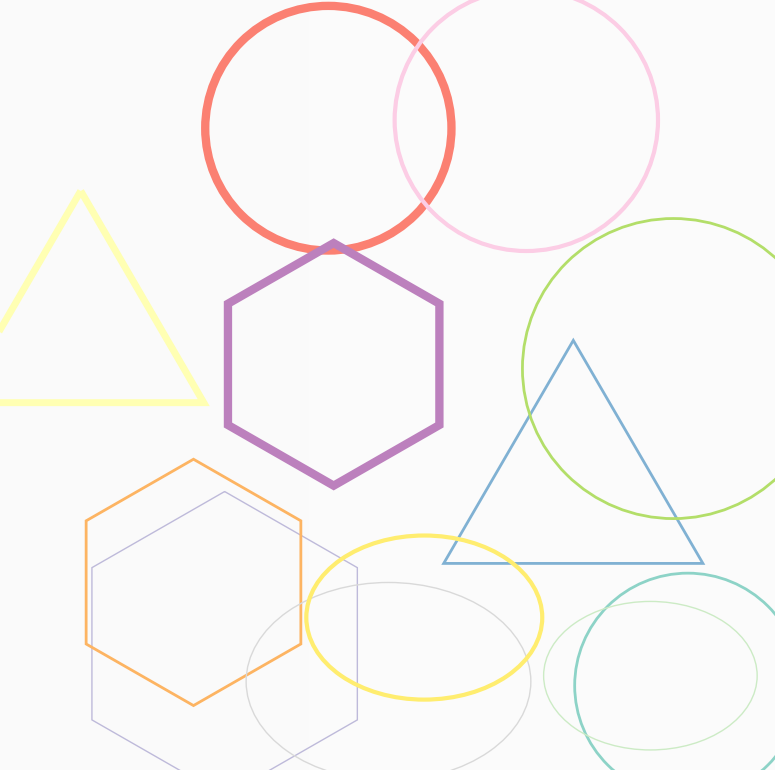[{"shape": "circle", "thickness": 1, "radius": 0.73, "center": [0.888, 0.11]}, {"shape": "triangle", "thickness": 2.5, "radius": 0.92, "center": [0.104, 0.569]}, {"shape": "hexagon", "thickness": 0.5, "radius": 0.99, "center": [0.29, 0.164]}, {"shape": "circle", "thickness": 3, "radius": 0.79, "center": [0.424, 0.833]}, {"shape": "triangle", "thickness": 1, "radius": 0.97, "center": [0.74, 0.365]}, {"shape": "hexagon", "thickness": 1, "radius": 0.8, "center": [0.25, 0.244]}, {"shape": "circle", "thickness": 1, "radius": 0.97, "center": [0.869, 0.521]}, {"shape": "circle", "thickness": 1.5, "radius": 0.85, "center": [0.679, 0.844]}, {"shape": "oval", "thickness": 0.5, "radius": 0.92, "center": [0.501, 0.115]}, {"shape": "hexagon", "thickness": 3, "radius": 0.79, "center": [0.431, 0.527]}, {"shape": "oval", "thickness": 0.5, "radius": 0.69, "center": [0.839, 0.122]}, {"shape": "oval", "thickness": 1.5, "radius": 0.76, "center": [0.547, 0.198]}]